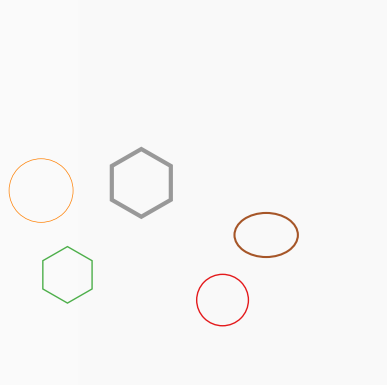[{"shape": "circle", "thickness": 1, "radius": 0.33, "center": [0.574, 0.221]}, {"shape": "hexagon", "thickness": 1, "radius": 0.37, "center": [0.174, 0.286]}, {"shape": "circle", "thickness": 0.5, "radius": 0.41, "center": [0.106, 0.505]}, {"shape": "oval", "thickness": 1.5, "radius": 0.41, "center": [0.687, 0.39]}, {"shape": "hexagon", "thickness": 3, "radius": 0.44, "center": [0.365, 0.525]}]